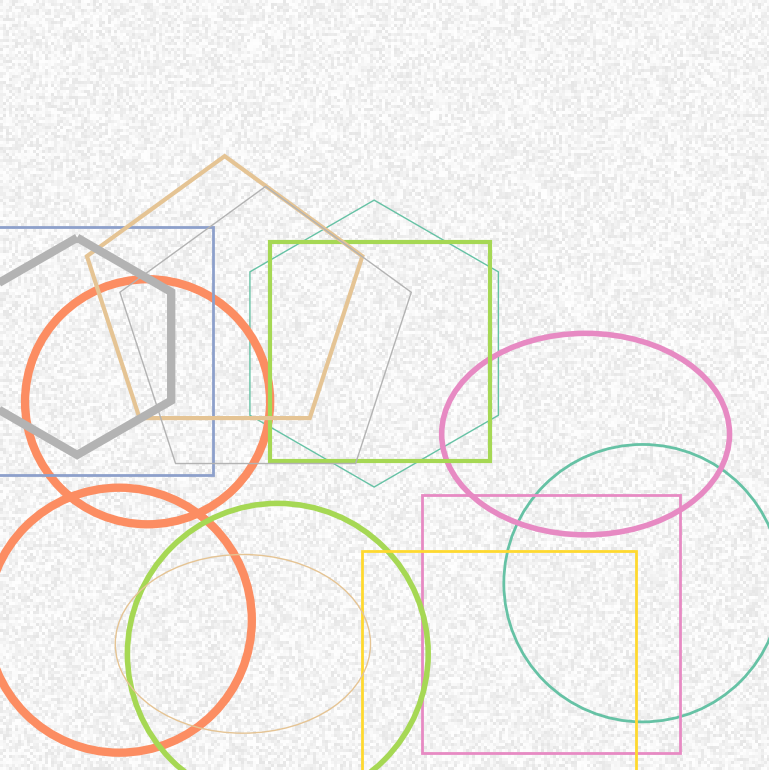[{"shape": "hexagon", "thickness": 0.5, "radius": 0.93, "center": [0.486, 0.554]}, {"shape": "circle", "thickness": 1, "radius": 0.9, "center": [0.834, 0.243]}, {"shape": "circle", "thickness": 3, "radius": 0.86, "center": [0.155, 0.195]}, {"shape": "circle", "thickness": 3, "radius": 0.8, "center": [0.192, 0.478]}, {"shape": "square", "thickness": 1, "radius": 0.81, "center": [0.116, 0.544]}, {"shape": "square", "thickness": 1, "radius": 0.84, "center": [0.715, 0.189]}, {"shape": "oval", "thickness": 2, "radius": 0.93, "center": [0.761, 0.436]}, {"shape": "square", "thickness": 1.5, "radius": 0.71, "center": [0.494, 0.544]}, {"shape": "circle", "thickness": 2, "radius": 0.98, "center": [0.361, 0.151]}, {"shape": "square", "thickness": 1, "radius": 0.89, "center": [0.648, 0.106]}, {"shape": "oval", "thickness": 0.5, "radius": 0.83, "center": [0.315, 0.164]}, {"shape": "pentagon", "thickness": 1.5, "radius": 0.94, "center": [0.292, 0.609]}, {"shape": "pentagon", "thickness": 0.5, "radius": 0.99, "center": [0.345, 0.559]}, {"shape": "hexagon", "thickness": 3, "radius": 0.71, "center": [0.1, 0.55]}]